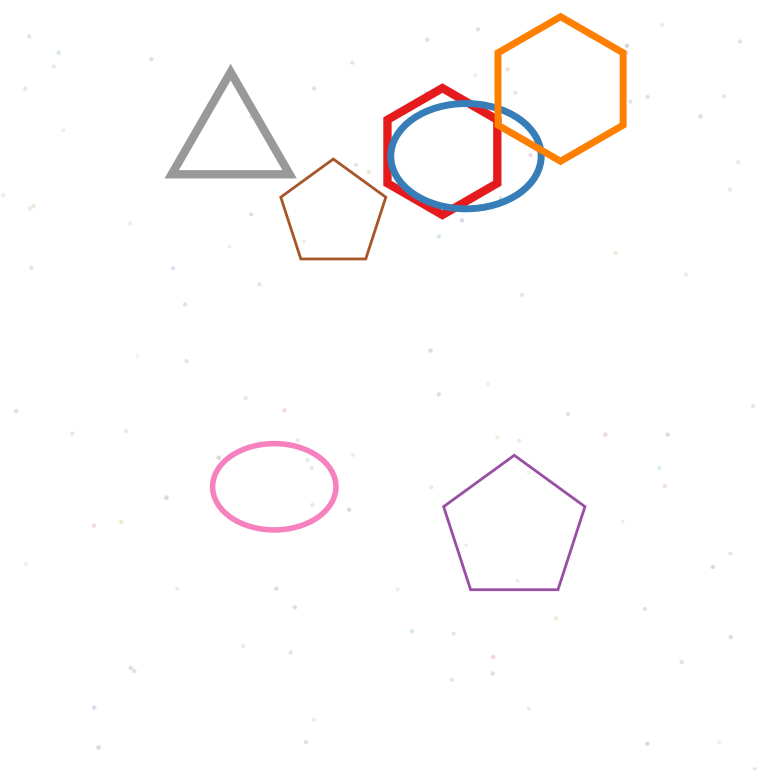[{"shape": "hexagon", "thickness": 3, "radius": 0.41, "center": [0.575, 0.803]}, {"shape": "oval", "thickness": 2.5, "radius": 0.49, "center": [0.605, 0.797]}, {"shape": "pentagon", "thickness": 1, "radius": 0.48, "center": [0.668, 0.312]}, {"shape": "hexagon", "thickness": 2.5, "radius": 0.47, "center": [0.728, 0.884]}, {"shape": "pentagon", "thickness": 1, "radius": 0.36, "center": [0.433, 0.722]}, {"shape": "oval", "thickness": 2, "radius": 0.4, "center": [0.356, 0.368]}, {"shape": "triangle", "thickness": 3, "radius": 0.44, "center": [0.3, 0.818]}]